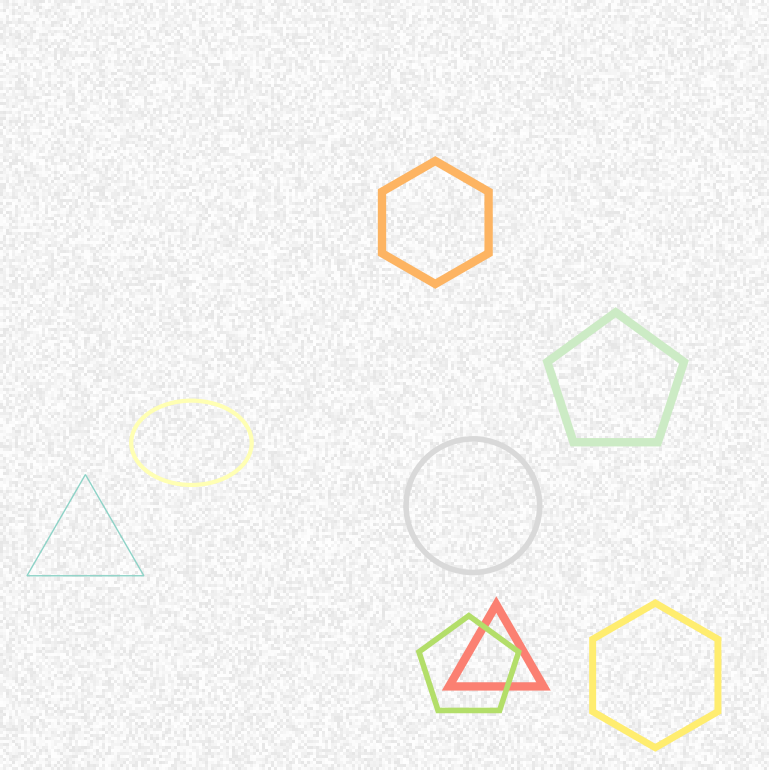[{"shape": "triangle", "thickness": 0.5, "radius": 0.44, "center": [0.111, 0.296]}, {"shape": "oval", "thickness": 1.5, "radius": 0.39, "center": [0.249, 0.425]}, {"shape": "triangle", "thickness": 3, "radius": 0.35, "center": [0.645, 0.144]}, {"shape": "hexagon", "thickness": 3, "radius": 0.4, "center": [0.565, 0.711]}, {"shape": "pentagon", "thickness": 2, "radius": 0.34, "center": [0.609, 0.132]}, {"shape": "circle", "thickness": 2, "radius": 0.43, "center": [0.614, 0.343]}, {"shape": "pentagon", "thickness": 3, "radius": 0.47, "center": [0.8, 0.501]}, {"shape": "hexagon", "thickness": 2.5, "radius": 0.47, "center": [0.851, 0.123]}]